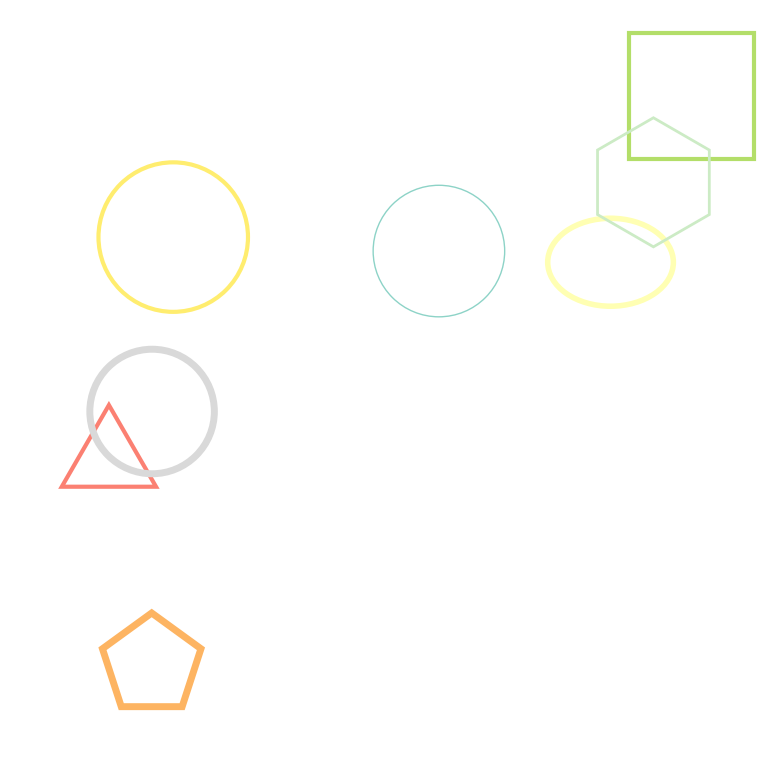[{"shape": "circle", "thickness": 0.5, "radius": 0.43, "center": [0.57, 0.674]}, {"shape": "oval", "thickness": 2, "radius": 0.41, "center": [0.793, 0.659]}, {"shape": "triangle", "thickness": 1.5, "radius": 0.35, "center": [0.141, 0.403]}, {"shape": "pentagon", "thickness": 2.5, "radius": 0.34, "center": [0.197, 0.137]}, {"shape": "square", "thickness": 1.5, "radius": 0.41, "center": [0.898, 0.875]}, {"shape": "circle", "thickness": 2.5, "radius": 0.4, "center": [0.198, 0.466]}, {"shape": "hexagon", "thickness": 1, "radius": 0.42, "center": [0.849, 0.763]}, {"shape": "circle", "thickness": 1.5, "radius": 0.49, "center": [0.225, 0.692]}]